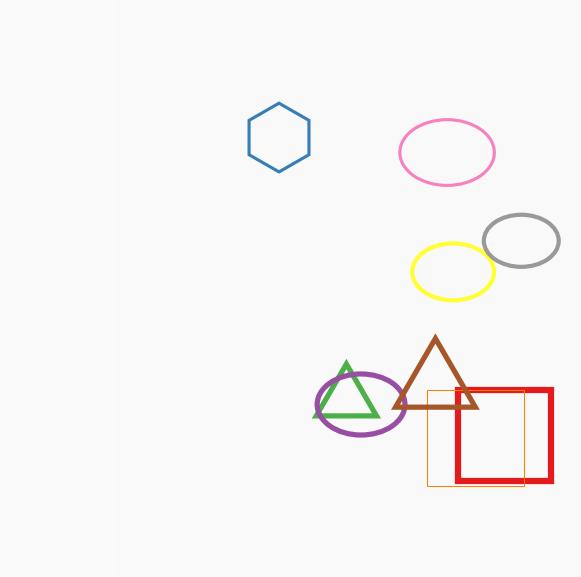[{"shape": "square", "thickness": 3, "radius": 0.4, "center": [0.868, 0.245]}, {"shape": "hexagon", "thickness": 1.5, "radius": 0.3, "center": [0.48, 0.761]}, {"shape": "triangle", "thickness": 2.5, "radius": 0.3, "center": [0.596, 0.309]}, {"shape": "oval", "thickness": 2.5, "radius": 0.38, "center": [0.621, 0.299]}, {"shape": "square", "thickness": 0.5, "radius": 0.42, "center": [0.818, 0.241]}, {"shape": "oval", "thickness": 2, "radius": 0.35, "center": [0.78, 0.528]}, {"shape": "triangle", "thickness": 2.5, "radius": 0.4, "center": [0.749, 0.334]}, {"shape": "oval", "thickness": 1.5, "radius": 0.41, "center": [0.769, 0.735]}, {"shape": "oval", "thickness": 2, "radius": 0.32, "center": [0.897, 0.582]}]